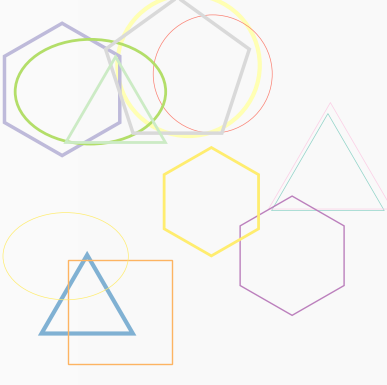[{"shape": "triangle", "thickness": 0.5, "radius": 0.84, "center": [0.846, 0.537]}, {"shape": "circle", "thickness": 3, "radius": 0.92, "center": [0.487, 0.83]}, {"shape": "hexagon", "thickness": 2.5, "radius": 0.86, "center": [0.16, 0.768]}, {"shape": "circle", "thickness": 0.5, "radius": 0.77, "center": [0.549, 0.808]}, {"shape": "triangle", "thickness": 3, "radius": 0.68, "center": [0.225, 0.202]}, {"shape": "square", "thickness": 1, "radius": 0.68, "center": [0.31, 0.189]}, {"shape": "oval", "thickness": 2, "radius": 0.97, "center": [0.233, 0.762]}, {"shape": "triangle", "thickness": 0.5, "radius": 0.92, "center": [0.853, 0.549]}, {"shape": "pentagon", "thickness": 2.5, "radius": 0.98, "center": [0.458, 0.812]}, {"shape": "hexagon", "thickness": 1, "radius": 0.77, "center": [0.754, 0.336]}, {"shape": "triangle", "thickness": 2, "radius": 0.74, "center": [0.298, 0.704]}, {"shape": "oval", "thickness": 0.5, "radius": 0.81, "center": [0.169, 0.335]}, {"shape": "hexagon", "thickness": 2, "radius": 0.7, "center": [0.545, 0.476]}]